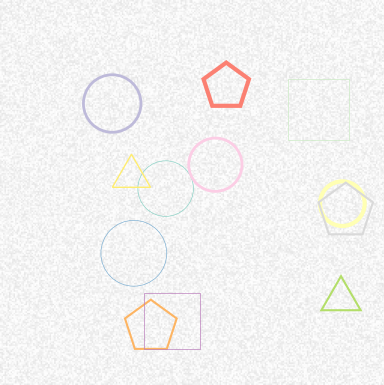[{"shape": "circle", "thickness": 0.5, "radius": 0.36, "center": [0.43, 0.51]}, {"shape": "circle", "thickness": 3, "radius": 0.29, "center": [0.889, 0.471]}, {"shape": "circle", "thickness": 2, "radius": 0.37, "center": [0.291, 0.731]}, {"shape": "pentagon", "thickness": 3, "radius": 0.31, "center": [0.588, 0.775]}, {"shape": "circle", "thickness": 0.5, "radius": 0.43, "center": [0.348, 0.342]}, {"shape": "pentagon", "thickness": 1.5, "radius": 0.35, "center": [0.392, 0.151]}, {"shape": "triangle", "thickness": 1.5, "radius": 0.29, "center": [0.886, 0.224]}, {"shape": "circle", "thickness": 2, "radius": 0.35, "center": [0.559, 0.572]}, {"shape": "pentagon", "thickness": 1.5, "radius": 0.37, "center": [0.898, 0.452]}, {"shape": "square", "thickness": 0.5, "radius": 0.36, "center": [0.447, 0.166]}, {"shape": "square", "thickness": 0.5, "radius": 0.4, "center": [0.827, 0.716]}, {"shape": "triangle", "thickness": 1, "radius": 0.29, "center": [0.341, 0.542]}]